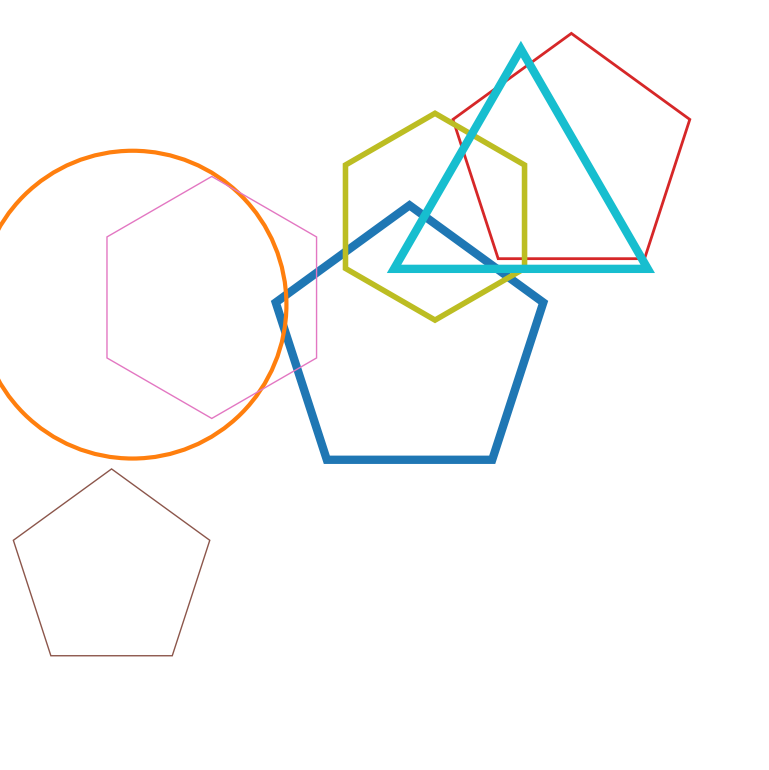[{"shape": "pentagon", "thickness": 3, "radius": 0.91, "center": [0.532, 0.551]}, {"shape": "circle", "thickness": 1.5, "radius": 1.0, "center": [0.172, 0.604]}, {"shape": "pentagon", "thickness": 1, "radius": 0.81, "center": [0.742, 0.795]}, {"shape": "pentagon", "thickness": 0.5, "radius": 0.67, "center": [0.145, 0.257]}, {"shape": "hexagon", "thickness": 0.5, "radius": 0.79, "center": [0.275, 0.614]}, {"shape": "hexagon", "thickness": 2, "radius": 0.67, "center": [0.565, 0.719]}, {"shape": "triangle", "thickness": 3, "radius": 0.95, "center": [0.676, 0.746]}]